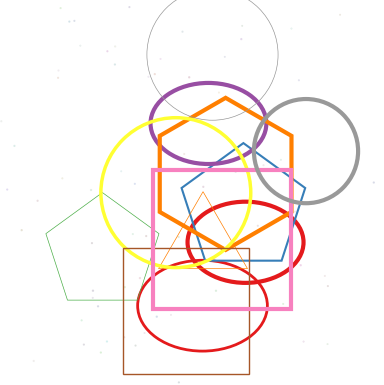[{"shape": "oval", "thickness": 2, "radius": 0.84, "center": [0.526, 0.206]}, {"shape": "oval", "thickness": 3, "radius": 0.75, "center": [0.638, 0.371]}, {"shape": "pentagon", "thickness": 1.5, "radius": 0.84, "center": [0.632, 0.46]}, {"shape": "pentagon", "thickness": 0.5, "radius": 0.77, "center": [0.266, 0.345]}, {"shape": "oval", "thickness": 3, "radius": 0.75, "center": [0.541, 0.679]}, {"shape": "hexagon", "thickness": 3, "radius": 0.99, "center": [0.586, 0.548]}, {"shape": "triangle", "thickness": 0.5, "radius": 0.67, "center": [0.527, 0.369]}, {"shape": "circle", "thickness": 2.5, "radius": 0.97, "center": [0.457, 0.5]}, {"shape": "square", "thickness": 1, "radius": 0.82, "center": [0.483, 0.192]}, {"shape": "square", "thickness": 3, "radius": 0.9, "center": [0.577, 0.378]}, {"shape": "circle", "thickness": 3, "radius": 0.68, "center": [0.795, 0.607]}, {"shape": "circle", "thickness": 0.5, "radius": 0.85, "center": [0.552, 0.858]}]